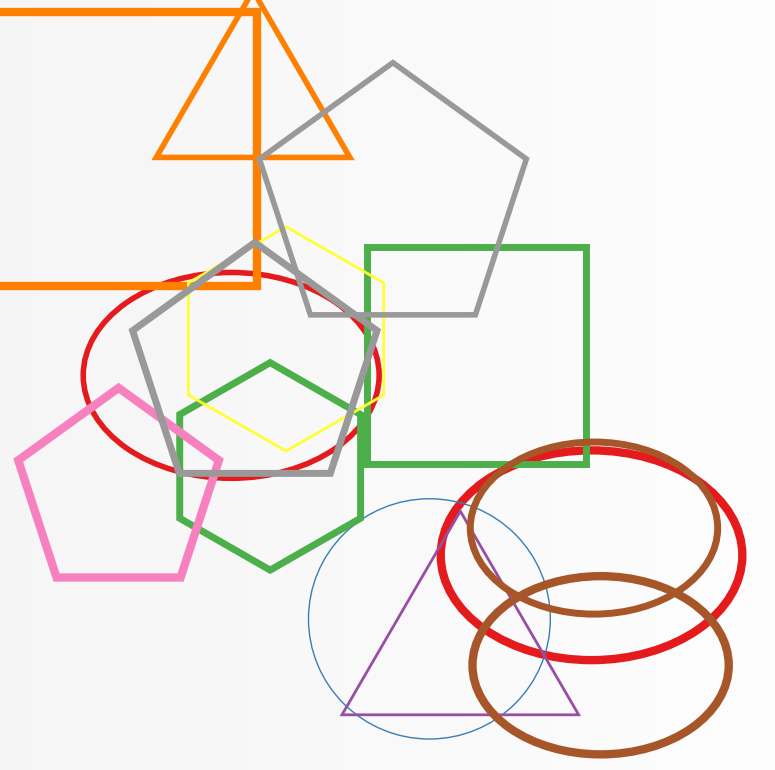[{"shape": "oval", "thickness": 3, "radius": 0.97, "center": [0.763, 0.279]}, {"shape": "oval", "thickness": 2, "radius": 0.95, "center": [0.298, 0.512]}, {"shape": "circle", "thickness": 0.5, "radius": 0.78, "center": [0.554, 0.196]}, {"shape": "hexagon", "thickness": 2.5, "radius": 0.67, "center": [0.349, 0.394]}, {"shape": "square", "thickness": 2.5, "radius": 0.71, "center": [0.615, 0.538]}, {"shape": "triangle", "thickness": 1, "radius": 0.88, "center": [0.594, 0.16]}, {"shape": "triangle", "thickness": 2, "radius": 0.72, "center": [0.327, 0.868]}, {"shape": "square", "thickness": 3, "radius": 0.89, "center": [0.153, 0.807]}, {"shape": "hexagon", "thickness": 1, "radius": 0.73, "center": [0.369, 0.56]}, {"shape": "oval", "thickness": 3, "radius": 0.83, "center": [0.775, 0.136]}, {"shape": "oval", "thickness": 2.5, "radius": 0.8, "center": [0.766, 0.314]}, {"shape": "pentagon", "thickness": 3, "radius": 0.68, "center": [0.153, 0.36]}, {"shape": "pentagon", "thickness": 2.5, "radius": 0.83, "center": [0.329, 0.519]}, {"shape": "pentagon", "thickness": 2, "radius": 0.91, "center": [0.507, 0.738]}]